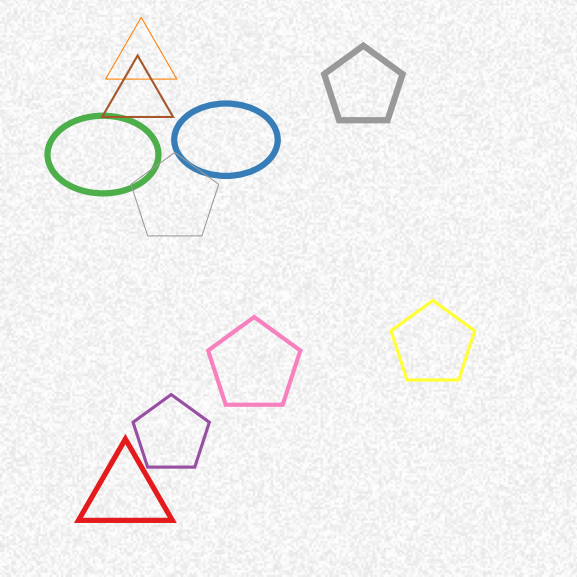[{"shape": "triangle", "thickness": 2.5, "radius": 0.47, "center": [0.217, 0.145]}, {"shape": "oval", "thickness": 3, "radius": 0.45, "center": [0.391, 0.757]}, {"shape": "oval", "thickness": 3, "radius": 0.48, "center": [0.178, 0.731]}, {"shape": "pentagon", "thickness": 1.5, "radius": 0.35, "center": [0.296, 0.246]}, {"shape": "triangle", "thickness": 0.5, "radius": 0.36, "center": [0.245, 0.898]}, {"shape": "pentagon", "thickness": 1.5, "radius": 0.38, "center": [0.75, 0.403]}, {"shape": "triangle", "thickness": 1, "radius": 0.35, "center": [0.238, 0.832]}, {"shape": "pentagon", "thickness": 2, "radius": 0.42, "center": [0.44, 0.366]}, {"shape": "pentagon", "thickness": 3, "radius": 0.36, "center": [0.629, 0.849]}, {"shape": "pentagon", "thickness": 0.5, "radius": 0.4, "center": [0.303, 0.655]}]